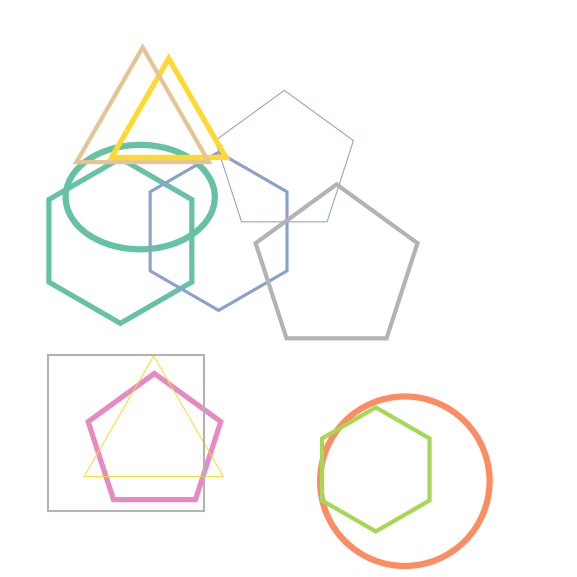[{"shape": "hexagon", "thickness": 2.5, "radius": 0.71, "center": [0.208, 0.582]}, {"shape": "oval", "thickness": 3, "radius": 0.65, "center": [0.243, 0.658]}, {"shape": "circle", "thickness": 3, "radius": 0.73, "center": [0.701, 0.166]}, {"shape": "pentagon", "thickness": 0.5, "radius": 0.63, "center": [0.492, 0.717]}, {"shape": "hexagon", "thickness": 1.5, "radius": 0.68, "center": [0.379, 0.599]}, {"shape": "pentagon", "thickness": 2.5, "radius": 0.6, "center": [0.267, 0.232]}, {"shape": "hexagon", "thickness": 2, "radius": 0.54, "center": [0.651, 0.186]}, {"shape": "triangle", "thickness": 2.5, "radius": 0.57, "center": [0.292, 0.784]}, {"shape": "triangle", "thickness": 0.5, "radius": 0.7, "center": [0.266, 0.244]}, {"shape": "triangle", "thickness": 2, "radius": 0.66, "center": [0.247, 0.785]}, {"shape": "square", "thickness": 1, "radius": 0.68, "center": [0.218, 0.249]}, {"shape": "pentagon", "thickness": 2, "radius": 0.74, "center": [0.583, 0.533]}]